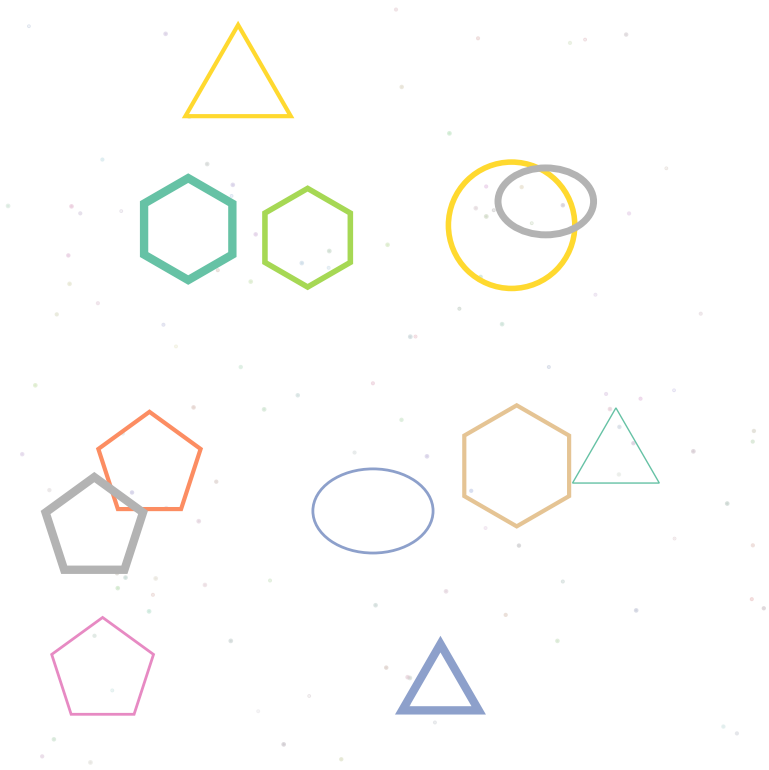[{"shape": "triangle", "thickness": 0.5, "radius": 0.33, "center": [0.8, 0.405]}, {"shape": "hexagon", "thickness": 3, "radius": 0.33, "center": [0.244, 0.702]}, {"shape": "pentagon", "thickness": 1.5, "radius": 0.35, "center": [0.194, 0.395]}, {"shape": "oval", "thickness": 1, "radius": 0.39, "center": [0.484, 0.336]}, {"shape": "triangle", "thickness": 3, "radius": 0.29, "center": [0.572, 0.106]}, {"shape": "pentagon", "thickness": 1, "radius": 0.35, "center": [0.133, 0.129]}, {"shape": "hexagon", "thickness": 2, "radius": 0.32, "center": [0.4, 0.691]}, {"shape": "circle", "thickness": 2, "radius": 0.41, "center": [0.664, 0.707]}, {"shape": "triangle", "thickness": 1.5, "radius": 0.4, "center": [0.309, 0.889]}, {"shape": "hexagon", "thickness": 1.5, "radius": 0.39, "center": [0.671, 0.395]}, {"shape": "oval", "thickness": 2.5, "radius": 0.31, "center": [0.709, 0.738]}, {"shape": "pentagon", "thickness": 3, "radius": 0.33, "center": [0.122, 0.314]}]